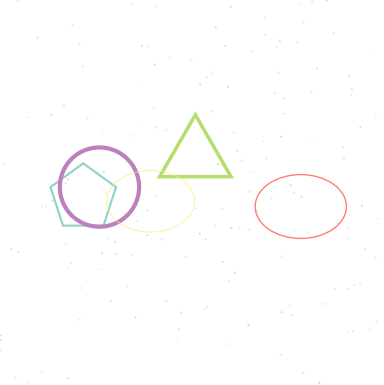[{"shape": "pentagon", "thickness": 1.5, "radius": 0.45, "center": [0.216, 0.486]}, {"shape": "oval", "thickness": 1, "radius": 0.59, "center": [0.781, 0.464]}, {"shape": "triangle", "thickness": 2.5, "radius": 0.53, "center": [0.507, 0.595]}, {"shape": "circle", "thickness": 3, "radius": 0.51, "center": [0.258, 0.514]}, {"shape": "oval", "thickness": 0.5, "radius": 0.57, "center": [0.391, 0.477]}]